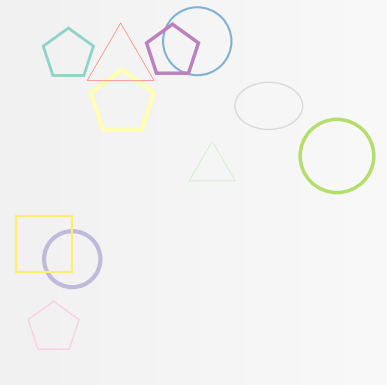[{"shape": "pentagon", "thickness": 2, "radius": 0.34, "center": [0.176, 0.859]}, {"shape": "pentagon", "thickness": 3, "radius": 0.43, "center": [0.316, 0.733]}, {"shape": "circle", "thickness": 3, "radius": 0.36, "center": [0.186, 0.327]}, {"shape": "triangle", "thickness": 0.5, "radius": 0.5, "center": [0.311, 0.841]}, {"shape": "circle", "thickness": 1.5, "radius": 0.44, "center": [0.509, 0.893]}, {"shape": "circle", "thickness": 2.5, "radius": 0.48, "center": [0.87, 0.595]}, {"shape": "pentagon", "thickness": 1, "radius": 0.34, "center": [0.138, 0.149]}, {"shape": "oval", "thickness": 1, "radius": 0.44, "center": [0.694, 0.725]}, {"shape": "pentagon", "thickness": 2.5, "radius": 0.35, "center": [0.445, 0.867]}, {"shape": "triangle", "thickness": 0.5, "radius": 0.34, "center": [0.548, 0.565]}, {"shape": "square", "thickness": 1.5, "radius": 0.36, "center": [0.114, 0.365]}]